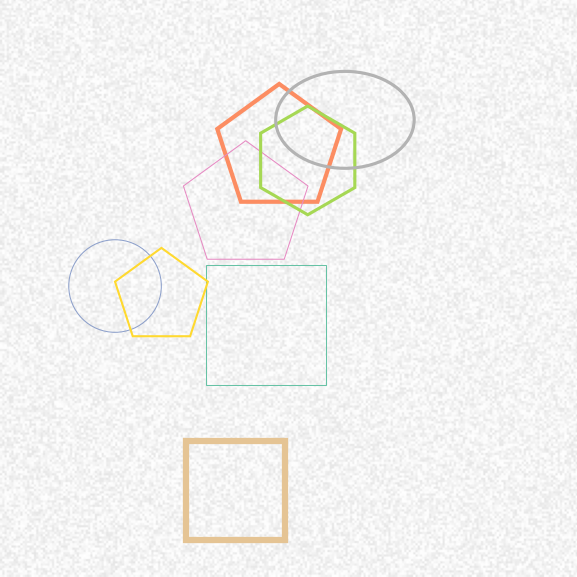[{"shape": "square", "thickness": 0.5, "radius": 0.52, "center": [0.461, 0.436]}, {"shape": "pentagon", "thickness": 2, "radius": 0.56, "center": [0.483, 0.741]}, {"shape": "circle", "thickness": 0.5, "radius": 0.4, "center": [0.199, 0.504]}, {"shape": "pentagon", "thickness": 0.5, "radius": 0.57, "center": [0.425, 0.642]}, {"shape": "hexagon", "thickness": 1.5, "radius": 0.47, "center": [0.533, 0.721]}, {"shape": "pentagon", "thickness": 1, "radius": 0.42, "center": [0.28, 0.485]}, {"shape": "square", "thickness": 3, "radius": 0.43, "center": [0.408, 0.15]}, {"shape": "oval", "thickness": 1.5, "radius": 0.6, "center": [0.597, 0.792]}]